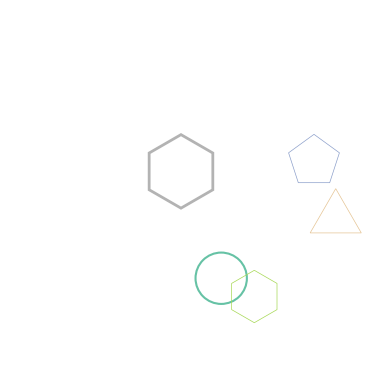[{"shape": "circle", "thickness": 1.5, "radius": 0.33, "center": [0.575, 0.277]}, {"shape": "pentagon", "thickness": 0.5, "radius": 0.35, "center": [0.816, 0.582]}, {"shape": "hexagon", "thickness": 0.5, "radius": 0.34, "center": [0.661, 0.23]}, {"shape": "triangle", "thickness": 0.5, "radius": 0.38, "center": [0.872, 0.433]}, {"shape": "hexagon", "thickness": 2, "radius": 0.48, "center": [0.47, 0.555]}]